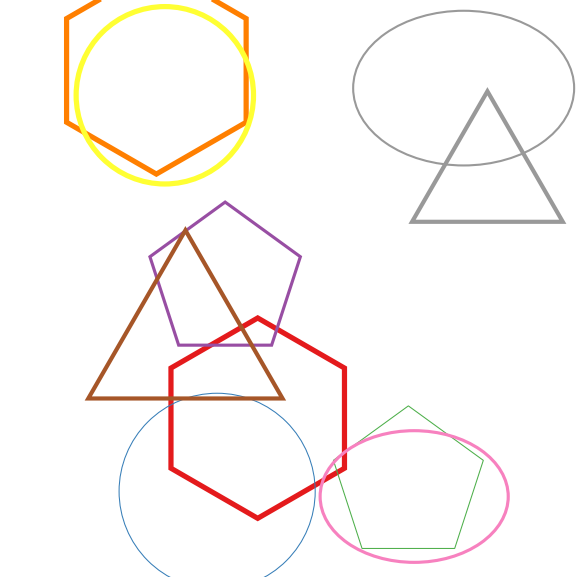[{"shape": "hexagon", "thickness": 2.5, "radius": 0.87, "center": [0.446, 0.275]}, {"shape": "circle", "thickness": 0.5, "radius": 0.85, "center": [0.376, 0.148]}, {"shape": "pentagon", "thickness": 0.5, "radius": 0.68, "center": [0.707, 0.16]}, {"shape": "pentagon", "thickness": 1.5, "radius": 0.68, "center": [0.39, 0.512]}, {"shape": "hexagon", "thickness": 2.5, "radius": 0.9, "center": [0.271, 0.877]}, {"shape": "circle", "thickness": 2.5, "radius": 0.77, "center": [0.285, 0.834]}, {"shape": "triangle", "thickness": 2, "radius": 0.97, "center": [0.321, 0.406]}, {"shape": "oval", "thickness": 1.5, "radius": 0.81, "center": [0.717, 0.139]}, {"shape": "triangle", "thickness": 2, "radius": 0.75, "center": [0.844, 0.69]}, {"shape": "oval", "thickness": 1, "radius": 0.96, "center": [0.803, 0.847]}]